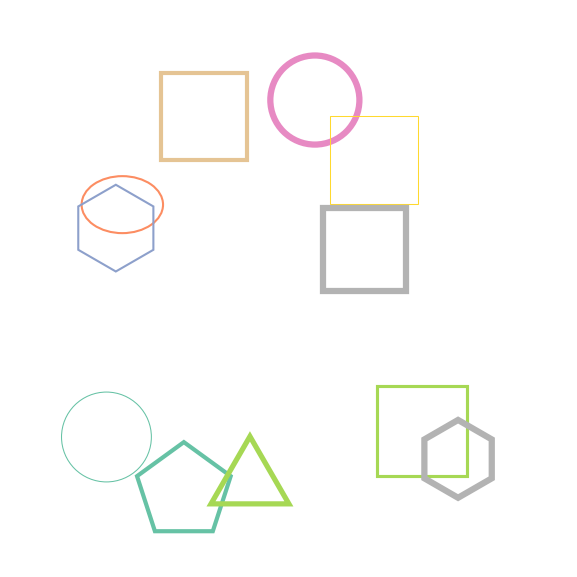[{"shape": "pentagon", "thickness": 2, "radius": 0.43, "center": [0.318, 0.148]}, {"shape": "circle", "thickness": 0.5, "radius": 0.39, "center": [0.184, 0.242]}, {"shape": "oval", "thickness": 1, "radius": 0.35, "center": [0.212, 0.645]}, {"shape": "hexagon", "thickness": 1, "radius": 0.38, "center": [0.201, 0.604]}, {"shape": "circle", "thickness": 3, "radius": 0.39, "center": [0.545, 0.826]}, {"shape": "triangle", "thickness": 2.5, "radius": 0.39, "center": [0.433, 0.166]}, {"shape": "square", "thickness": 1.5, "radius": 0.39, "center": [0.731, 0.254]}, {"shape": "square", "thickness": 0.5, "radius": 0.38, "center": [0.648, 0.722]}, {"shape": "square", "thickness": 2, "radius": 0.37, "center": [0.353, 0.797]}, {"shape": "square", "thickness": 3, "radius": 0.36, "center": [0.631, 0.567]}, {"shape": "hexagon", "thickness": 3, "radius": 0.34, "center": [0.793, 0.205]}]